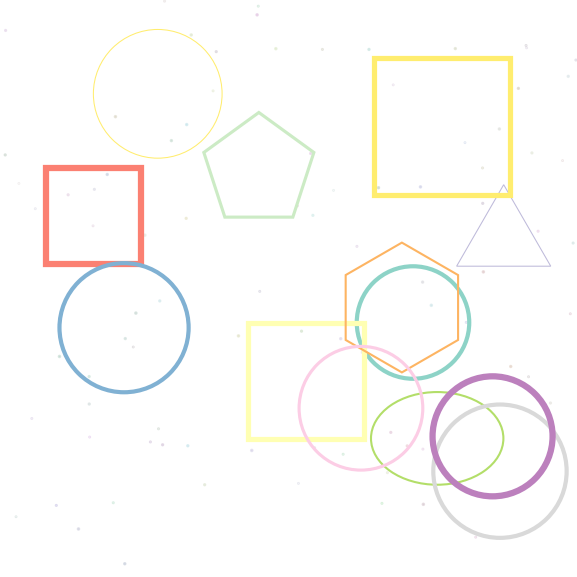[{"shape": "circle", "thickness": 2, "radius": 0.49, "center": [0.715, 0.441]}, {"shape": "square", "thickness": 2.5, "radius": 0.5, "center": [0.53, 0.339]}, {"shape": "triangle", "thickness": 0.5, "radius": 0.47, "center": [0.872, 0.585]}, {"shape": "square", "thickness": 3, "radius": 0.41, "center": [0.162, 0.625]}, {"shape": "circle", "thickness": 2, "radius": 0.56, "center": [0.215, 0.432]}, {"shape": "hexagon", "thickness": 1, "radius": 0.56, "center": [0.696, 0.467]}, {"shape": "oval", "thickness": 1, "radius": 0.57, "center": [0.757, 0.24]}, {"shape": "circle", "thickness": 1.5, "radius": 0.54, "center": [0.625, 0.292]}, {"shape": "circle", "thickness": 2, "radius": 0.58, "center": [0.866, 0.183]}, {"shape": "circle", "thickness": 3, "radius": 0.52, "center": [0.853, 0.244]}, {"shape": "pentagon", "thickness": 1.5, "radius": 0.5, "center": [0.448, 0.704]}, {"shape": "square", "thickness": 2.5, "radius": 0.59, "center": [0.765, 0.78]}, {"shape": "circle", "thickness": 0.5, "radius": 0.56, "center": [0.273, 0.837]}]